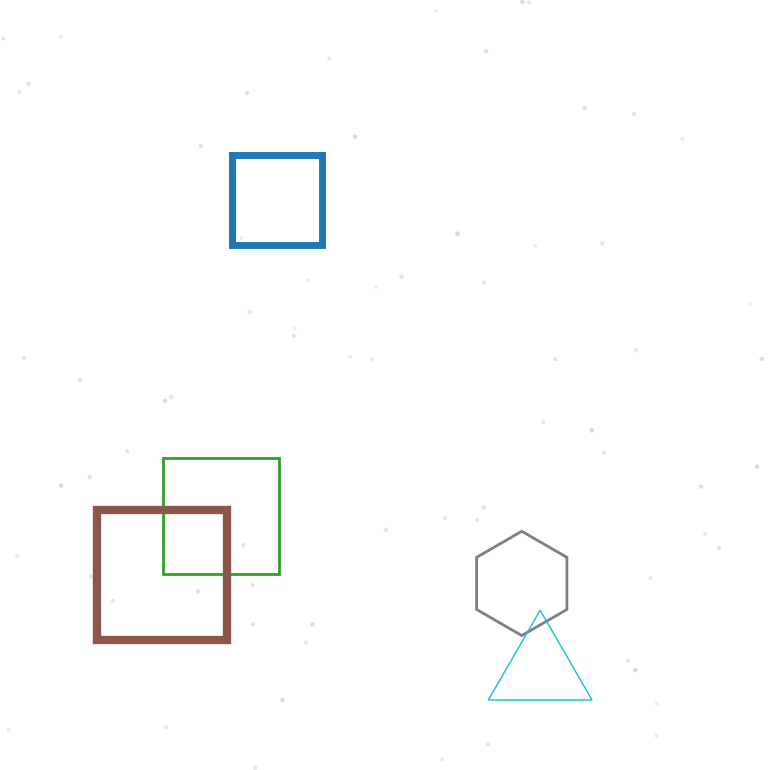[{"shape": "square", "thickness": 2.5, "radius": 0.29, "center": [0.36, 0.74]}, {"shape": "square", "thickness": 1, "radius": 0.38, "center": [0.287, 0.33]}, {"shape": "square", "thickness": 3, "radius": 0.42, "center": [0.211, 0.254]}, {"shape": "hexagon", "thickness": 1, "radius": 0.34, "center": [0.678, 0.242]}, {"shape": "triangle", "thickness": 0.5, "radius": 0.39, "center": [0.702, 0.13]}]